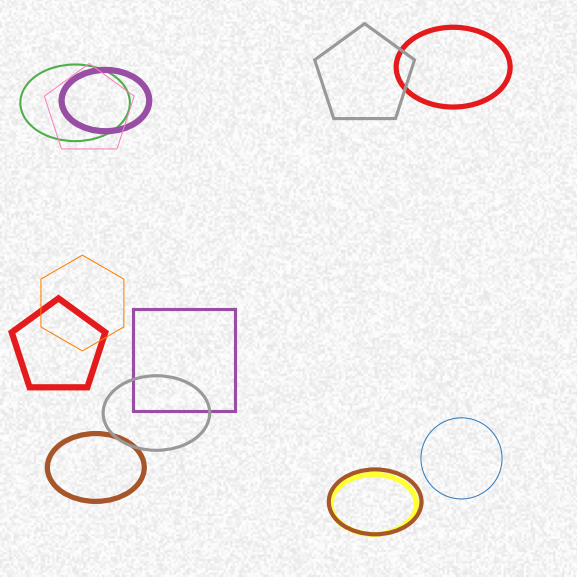[{"shape": "pentagon", "thickness": 3, "radius": 0.43, "center": [0.101, 0.397]}, {"shape": "oval", "thickness": 2.5, "radius": 0.49, "center": [0.785, 0.883]}, {"shape": "circle", "thickness": 0.5, "radius": 0.35, "center": [0.799, 0.205]}, {"shape": "oval", "thickness": 1, "radius": 0.47, "center": [0.13, 0.821]}, {"shape": "square", "thickness": 1.5, "radius": 0.44, "center": [0.319, 0.376]}, {"shape": "oval", "thickness": 3, "radius": 0.38, "center": [0.183, 0.825]}, {"shape": "hexagon", "thickness": 0.5, "radius": 0.41, "center": [0.143, 0.474]}, {"shape": "oval", "thickness": 2.5, "radius": 0.37, "center": [0.647, 0.126]}, {"shape": "oval", "thickness": 2, "radius": 0.4, "center": [0.65, 0.13]}, {"shape": "oval", "thickness": 2.5, "radius": 0.42, "center": [0.166, 0.19]}, {"shape": "pentagon", "thickness": 0.5, "radius": 0.41, "center": [0.155, 0.807]}, {"shape": "oval", "thickness": 1.5, "radius": 0.46, "center": [0.271, 0.284]}, {"shape": "pentagon", "thickness": 1.5, "radius": 0.45, "center": [0.631, 0.867]}]